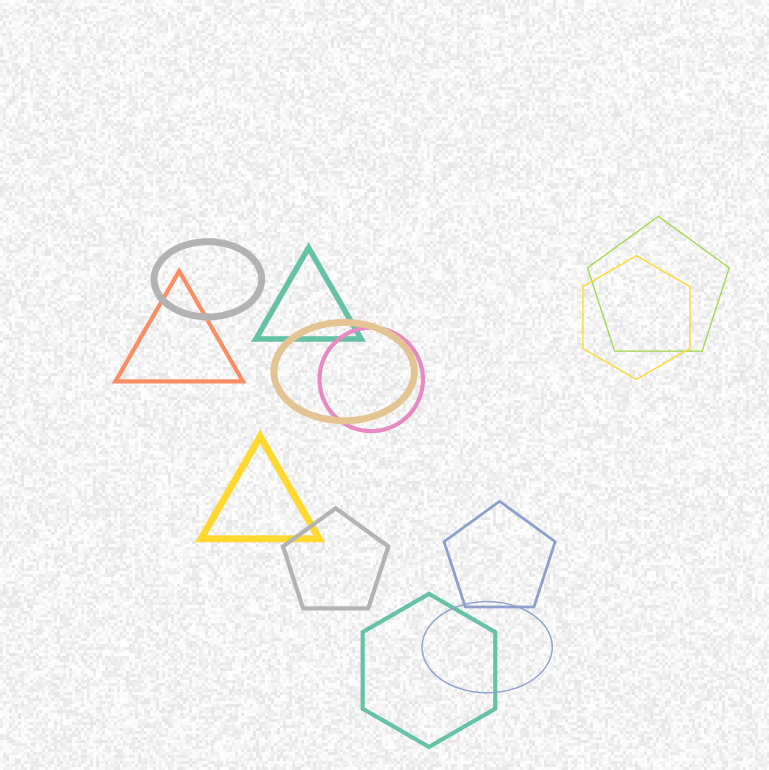[{"shape": "hexagon", "thickness": 1.5, "radius": 0.5, "center": [0.557, 0.129]}, {"shape": "triangle", "thickness": 2, "radius": 0.4, "center": [0.401, 0.599]}, {"shape": "triangle", "thickness": 1.5, "radius": 0.48, "center": [0.233, 0.552]}, {"shape": "oval", "thickness": 0.5, "radius": 0.42, "center": [0.633, 0.159]}, {"shape": "pentagon", "thickness": 1, "radius": 0.38, "center": [0.649, 0.273]}, {"shape": "circle", "thickness": 1.5, "radius": 0.34, "center": [0.482, 0.507]}, {"shape": "pentagon", "thickness": 0.5, "radius": 0.48, "center": [0.855, 0.622]}, {"shape": "triangle", "thickness": 2.5, "radius": 0.44, "center": [0.338, 0.345]}, {"shape": "hexagon", "thickness": 0.5, "radius": 0.4, "center": [0.827, 0.588]}, {"shape": "oval", "thickness": 2.5, "radius": 0.46, "center": [0.447, 0.517]}, {"shape": "oval", "thickness": 2.5, "radius": 0.35, "center": [0.27, 0.637]}, {"shape": "pentagon", "thickness": 1.5, "radius": 0.36, "center": [0.436, 0.268]}]